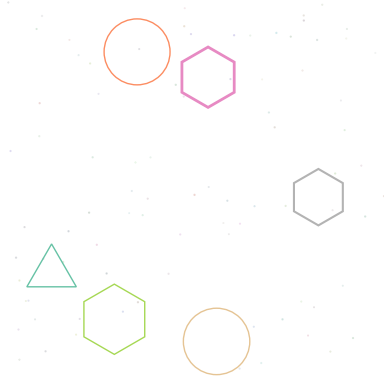[{"shape": "triangle", "thickness": 1, "radius": 0.37, "center": [0.134, 0.292]}, {"shape": "circle", "thickness": 1, "radius": 0.43, "center": [0.356, 0.865]}, {"shape": "hexagon", "thickness": 2, "radius": 0.39, "center": [0.54, 0.799]}, {"shape": "hexagon", "thickness": 1, "radius": 0.46, "center": [0.297, 0.171]}, {"shape": "circle", "thickness": 1, "radius": 0.43, "center": [0.563, 0.113]}, {"shape": "hexagon", "thickness": 1.5, "radius": 0.37, "center": [0.827, 0.488]}]